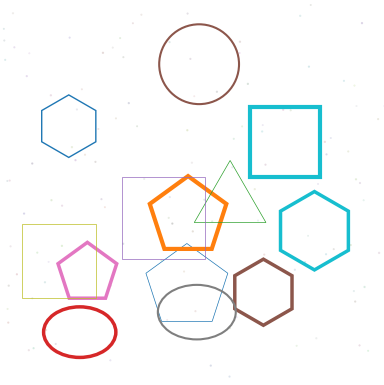[{"shape": "pentagon", "thickness": 0.5, "radius": 0.56, "center": [0.485, 0.256]}, {"shape": "hexagon", "thickness": 1, "radius": 0.41, "center": [0.179, 0.672]}, {"shape": "pentagon", "thickness": 3, "radius": 0.52, "center": [0.489, 0.438]}, {"shape": "triangle", "thickness": 0.5, "radius": 0.54, "center": [0.598, 0.476]}, {"shape": "oval", "thickness": 2.5, "radius": 0.47, "center": [0.207, 0.137]}, {"shape": "square", "thickness": 0.5, "radius": 0.54, "center": [0.425, 0.433]}, {"shape": "circle", "thickness": 1.5, "radius": 0.52, "center": [0.517, 0.833]}, {"shape": "hexagon", "thickness": 2.5, "radius": 0.43, "center": [0.684, 0.241]}, {"shape": "pentagon", "thickness": 2.5, "radius": 0.4, "center": [0.227, 0.29]}, {"shape": "oval", "thickness": 1.5, "radius": 0.51, "center": [0.511, 0.189]}, {"shape": "square", "thickness": 0.5, "radius": 0.48, "center": [0.154, 0.322]}, {"shape": "hexagon", "thickness": 2.5, "radius": 0.51, "center": [0.817, 0.401]}, {"shape": "square", "thickness": 3, "radius": 0.46, "center": [0.741, 0.631]}]